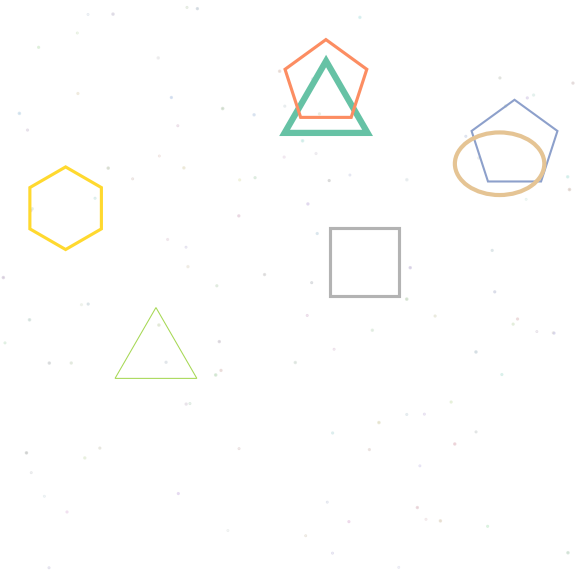[{"shape": "triangle", "thickness": 3, "radius": 0.41, "center": [0.565, 0.81]}, {"shape": "pentagon", "thickness": 1.5, "radius": 0.37, "center": [0.564, 0.856]}, {"shape": "pentagon", "thickness": 1, "radius": 0.39, "center": [0.891, 0.748]}, {"shape": "triangle", "thickness": 0.5, "radius": 0.41, "center": [0.27, 0.385]}, {"shape": "hexagon", "thickness": 1.5, "radius": 0.36, "center": [0.114, 0.639]}, {"shape": "oval", "thickness": 2, "radius": 0.39, "center": [0.865, 0.716]}, {"shape": "square", "thickness": 1.5, "radius": 0.3, "center": [0.63, 0.545]}]